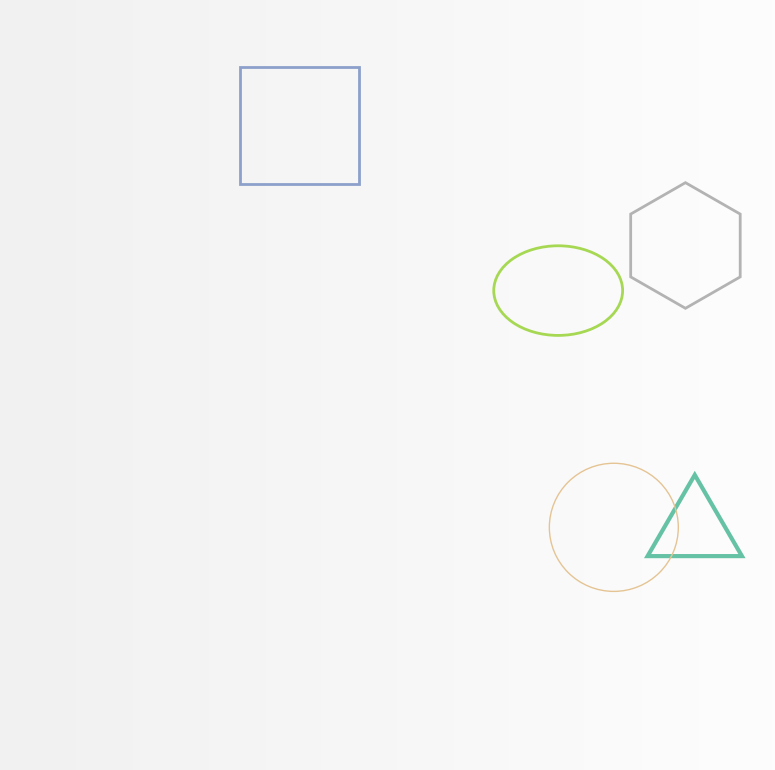[{"shape": "triangle", "thickness": 1.5, "radius": 0.35, "center": [0.896, 0.313]}, {"shape": "square", "thickness": 1, "radius": 0.38, "center": [0.386, 0.837]}, {"shape": "oval", "thickness": 1, "radius": 0.42, "center": [0.72, 0.623]}, {"shape": "circle", "thickness": 0.5, "radius": 0.42, "center": [0.792, 0.315]}, {"shape": "hexagon", "thickness": 1, "radius": 0.41, "center": [0.884, 0.681]}]